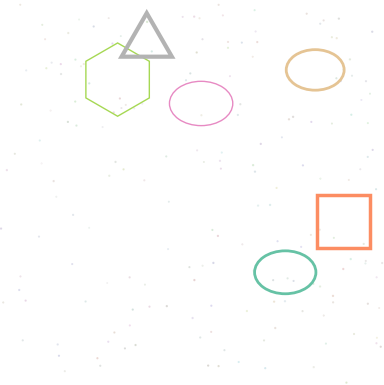[{"shape": "oval", "thickness": 2, "radius": 0.4, "center": [0.741, 0.293]}, {"shape": "square", "thickness": 2.5, "radius": 0.34, "center": [0.892, 0.424]}, {"shape": "oval", "thickness": 1, "radius": 0.41, "center": [0.522, 0.731]}, {"shape": "hexagon", "thickness": 1, "radius": 0.48, "center": [0.305, 0.793]}, {"shape": "oval", "thickness": 2, "radius": 0.38, "center": [0.819, 0.818]}, {"shape": "triangle", "thickness": 3, "radius": 0.38, "center": [0.381, 0.89]}]